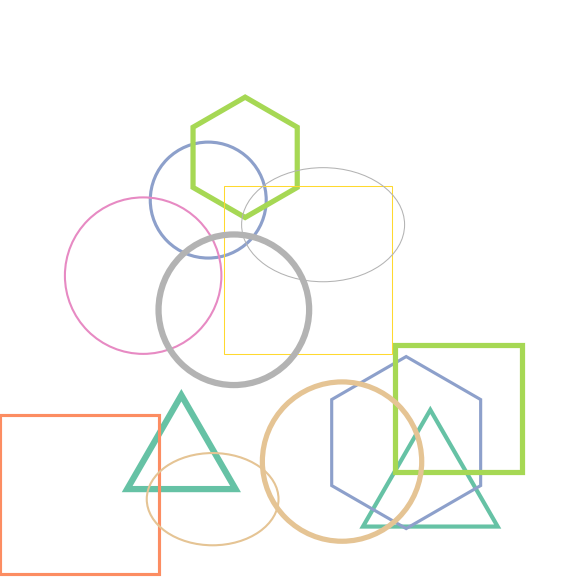[{"shape": "triangle", "thickness": 3, "radius": 0.54, "center": [0.314, 0.206]}, {"shape": "triangle", "thickness": 2, "radius": 0.67, "center": [0.745, 0.155]}, {"shape": "square", "thickness": 1.5, "radius": 0.69, "center": [0.138, 0.142]}, {"shape": "hexagon", "thickness": 1.5, "radius": 0.74, "center": [0.703, 0.233]}, {"shape": "circle", "thickness": 1.5, "radius": 0.5, "center": [0.361, 0.653]}, {"shape": "circle", "thickness": 1, "radius": 0.68, "center": [0.248, 0.522]}, {"shape": "hexagon", "thickness": 2.5, "radius": 0.52, "center": [0.424, 0.727]}, {"shape": "square", "thickness": 2.5, "radius": 0.55, "center": [0.794, 0.292]}, {"shape": "square", "thickness": 0.5, "radius": 0.73, "center": [0.533, 0.532]}, {"shape": "oval", "thickness": 1, "radius": 0.57, "center": [0.368, 0.135]}, {"shape": "circle", "thickness": 2.5, "radius": 0.69, "center": [0.592, 0.2]}, {"shape": "circle", "thickness": 3, "radius": 0.65, "center": [0.405, 0.463]}, {"shape": "oval", "thickness": 0.5, "radius": 0.71, "center": [0.559, 0.61]}]